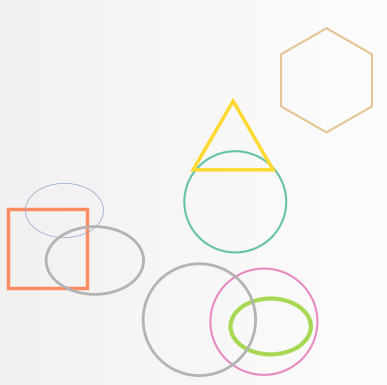[{"shape": "circle", "thickness": 1.5, "radius": 0.66, "center": [0.607, 0.476]}, {"shape": "square", "thickness": 2.5, "radius": 0.51, "center": [0.123, 0.355]}, {"shape": "oval", "thickness": 0.5, "radius": 0.5, "center": [0.166, 0.453]}, {"shape": "circle", "thickness": 1.5, "radius": 0.69, "center": [0.681, 0.164]}, {"shape": "oval", "thickness": 3, "radius": 0.52, "center": [0.698, 0.152]}, {"shape": "triangle", "thickness": 2.5, "radius": 0.6, "center": [0.602, 0.618]}, {"shape": "hexagon", "thickness": 1.5, "radius": 0.68, "center": [0.843, 0.791]}, {"shape": "circle", "thickness": 2, "radius": 0.73, "center": [0.515, 0.17]}, {"shape": "oval", "thickness": 2, "radius": 0.63, "center": [0.245, 0.323]}]